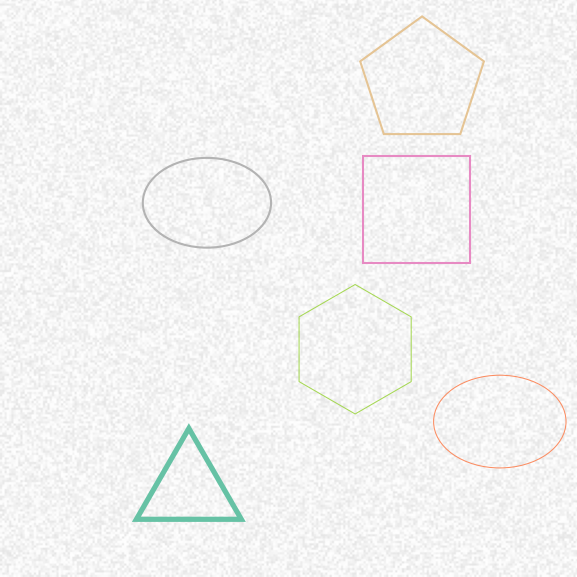[{"shape": "triangle", "thickness": 2.5, "radius": 0.52, "center": [0.327, 0.152]}, {"shape": "oval", "thickness": 0.5, "radius": 0.57, "center": [0.865, 0.269]}, {"shape": "square", "thickness": 1, "radius": 0.46, "center": [0.722, 0.636]}, {"shape": "hexagon", "thickness": 0.5, "radius": 0.56, "center": [0.615, 0.394]}, {"shape": "pentagon", "thickness": 1, "radius": 0.56, "center": [0.731, 0.858]}, {"shape": "oval", "thickness": 1, "radius": 0.56, "center": [0.358, 0.648]}]